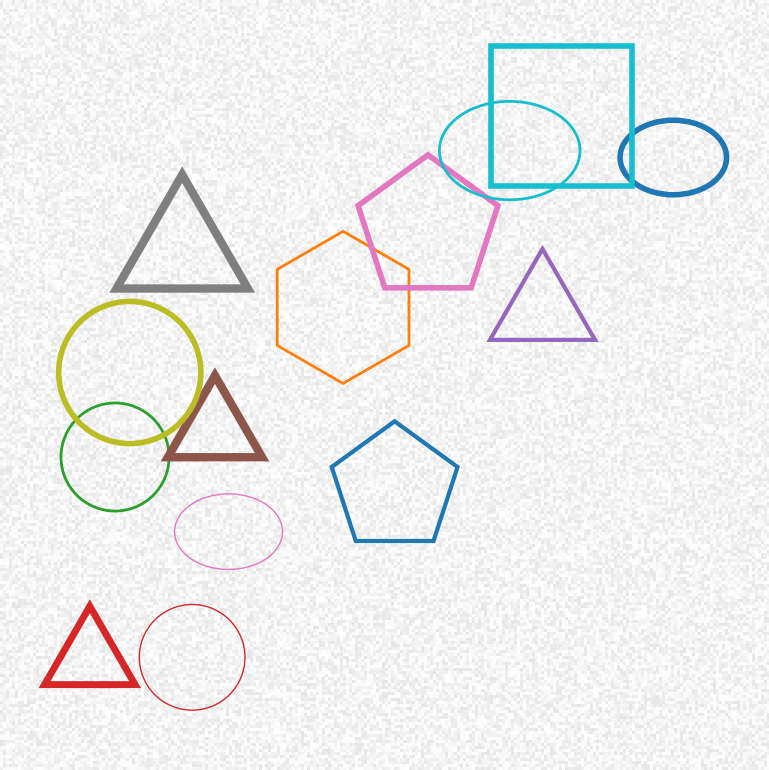[{"shape": "pentagon", "thickness": 1.5, "radius": 0.43, "center": [0.513, 0.367]}, {"shape": "oval", "thickness": 2, "radius": 0.35, "center": [0.874, 0.795]}, {"shape": "hexagon", "thickness": 1, "radius": 0.49, "center": [0.446, 0.601]}, {"shape": "circle", "thickness": 1, "radius": 0.35, "center": [0.149, 0.406]}, {"shape": "circle", "thickness": 0.5, "radius": 0.34, "center": [0.25, 0.146]}, {"shape": "triangle", "thickness": 2.5, "radius": 0.34, "center": [0.117, 0.145]}, {"shape": "triangle", "thickness": 1.5, "radius": 0.39, "center": [0.705, 0.598]}, {"shape": "triangle", "thickness": 3, "radius": 0.35, "center": [0.279, 0.442]}, {"shape": "pentagon", "thickness": 2, "radius": 0.48, "center": [0.556, 0.703]}, {"shape": "oval", "thickness": 0.5, "radius": 0.35, "center": [0.297, 0.31]}, {"shape": "triangle", "thickness": 3, "radius": 0.49, "center": [0.237, 0.675]}, {"shape": "circle", "thickness": 2, "radius": 0.46, "center": [0.169, 0.516]}, {"shape": "oval", "thickness": 1, "radius": 0.46, "center": [0.662, 0.804]}, {"shape": "square", "thickness": 2, "radius": 0.46, "center": [0.729, 0.849]}]